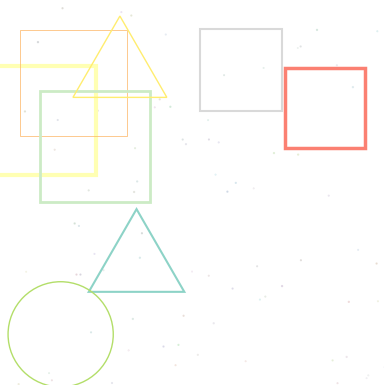[{"shape": "triangle", "thickness": 1.5, "radius": 0.72, "center": [0.355, 0.314]}, {"shape": "square", "thickness": 3, "radius": 0.71, "center": [0.108, 0.687]}, {"shape": "square", "thickness": 2.5, "radius": 0.52, "center": [0.844, 0.72]}, {"shape": "square", "thickness": 0.5, "radius": 0.69, "center": [0.191, 0.784]}, {"shape": "circle", "thickness": 1, "radius": 0.68, "center": [0.158, 0.132]}, {"shape": "square", "thickness": 1.5, "radius": 0.53, "center": [0.625, 0.818]}, {"shape": "square", "thickness": 2, "radius": 0.72, "center": [0.246, 0.619]}, {"shape": "triangle", "thickness": 1, "radius": 0.7, "center": [0.311, 0.817]}]